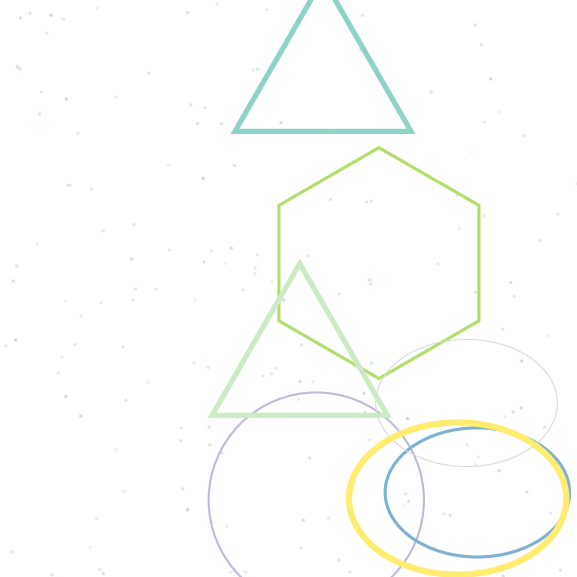[{"shape": "triangle", "thickness": 2.5, "radius": 0.88, "center": [0.559, 0.86]}, {"shape": "circle", "thickness": 1, "radius": 0.93, "center": [0.548, 0.133]}, {"shape": "oval", "thickness": 1.5, "radius": 0.8, "center": [0.827, 0.146]}, {"shape": "hexagon", "thickness": 1.5, "radius": 1.0, "center": [0.656, 0.544]}, {"shape": "oval", "thickness": 0.5, "radius": 0.79, "center": [0.808, 0.301]}, {"shape": "triangle", "thickness": 2.5, "radius": 0.88, "center": [0.519, 0.368]}, {"shape": "oval", "thickness": 3, "radius": 0.94, "center": [0.792, 0.136]}]